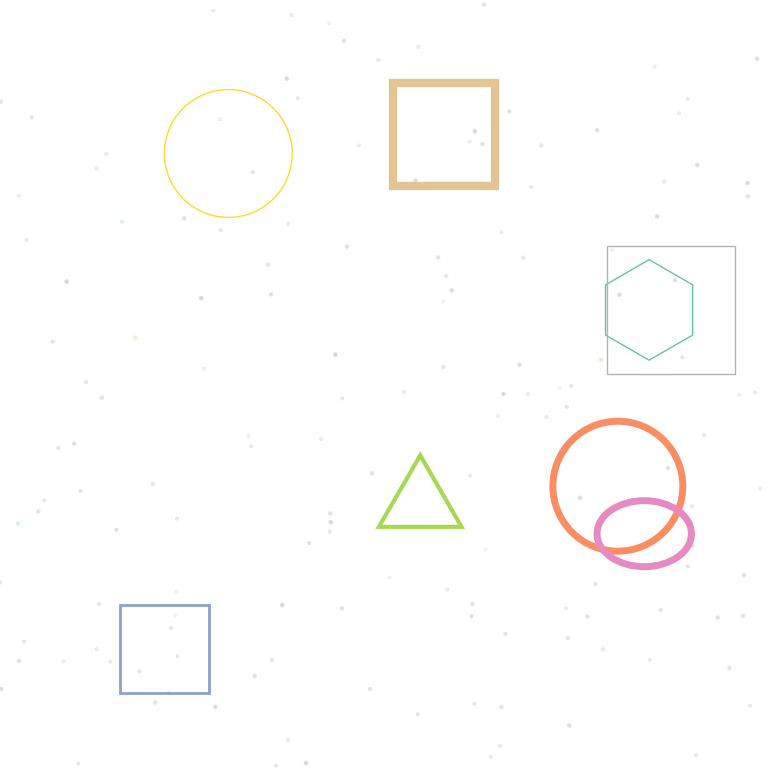[{"shape": "hexagon", "thickness": 0.5, "radius": 0.33, "center": [0.843, 0.597]}, {"shape": "circle", "thickness": 2.5, "radius": 0.42, "center": [0.802, 0.369]}, {"shape": "square", "thickness": 1, "radius": 0.29, "center": [0.214, 0.158]}, {"shape": "oval", "thickness": 2.5, "radius": 0.31, "center": [0.837, 0.307]}, {"shape": "triangle", "thickness": 1.5, "radius": 0.31, "center": [0.546, 0.347]}, {"shape": "circle", "thickness": 0.5, "radius": 0.42, "center": [0.296, 0.801]}, {"shape": "square", "thickness": 3, "radius": 0.33, "center": [0.576, 0.825]}, {"shape": "square", "thickness": 0.5, "radius": 0.42, "center": [0.872, 0.597]}]